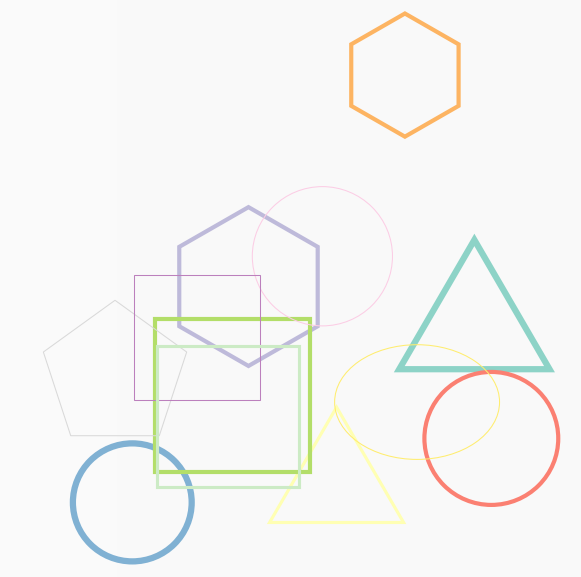[{"shape": "triangle", "thickness": 3, "radius": 0.75, "center": [0.816, 0.434]}, {"shape": "triangle", "thickness": 1.5, "radius": 0.67, "center": [0.579, 0.161]}, {"shape": "hexagon", "thickness": 2, "radius": 0.69, "center": [0.427, 0.503]}, {"shape": "circle", "thickness": 2, "radius": 0.58, "center": [0.845, 0.24]}, {"shape": "circle", "thickness": 3, "radius": 0.51, "center": [0.228, 0.129]}, {"shape": "hexagon", "thickness": 2, "radius": 0.53, "center": [0.697, 0.869]}, {"shape": "square", "thickness": 2, "radius": 0.67, "center": [0.4, 0.315]}, {"shape": "circle", "thickness": 0.5, "radius": 0.6, "center": [0.555, 0.555]}, {"shape": "pentagon", "thickness": 0.5, "radius": 0.65, "center": [0.198, 0.35]}, {"shape": "square", "thickness": 0.5, "radius": 0.54, "center": [0.338, 0.415]}, {"shape": "square", "thickness": 1.5, "radius": 0.61, "center": [0.392, 0.278]}, {"shape": "oval", "thickness": 0.5, "radius": 0.71, "center": [0.718, 0.303]}]